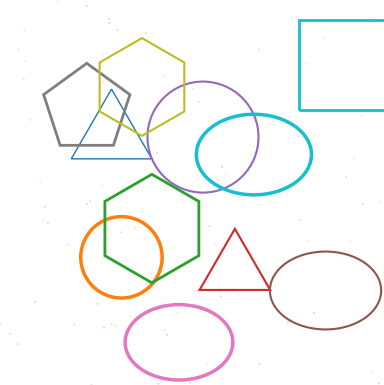[{"shape": "triangle", "thickness": 1, "radius": 0.6, "center": [0.29, 0.648]}, {"shape": "circle", "thickness": 2.5, "radius": 0.53, "center": [0.315, 0.332]}, {"shape": "hexagon", "thickness": 2, "radius": 0.7, "center": [0.394, 0.406]}, {"shape": "triangle", "thickness": 1.5, "radius": 0.53, "center": [0.61, 0.3]}, {"shape": "circle", "thickness": 1.5, "radius": 0.72, "center": [0.527, 0.644]}, {"shape": "oval", "thickness": 1.5, "radius": 0.72, "center": [0.846, 0.245]}, {"shape": "oval", "thickness": 2.5, "radius": 0.7, "center": [0.465, 0.111]}, {"shape": "pentagon", "thickness": 2, "radius": 0.59, "center": [0.225, 0.718]}, {"shape": "hexagon", "thickness": 1.5, "radius": 0.64, "center": [0.369, 0.774]}, {"shape": "square", "thickness": 2, "radius": 0.59, "center": [0.893, 0.832]}, {"shape": "oval", "thickness": 2.5, "radius": 0.75, "center": [0.66, 0.599]}]